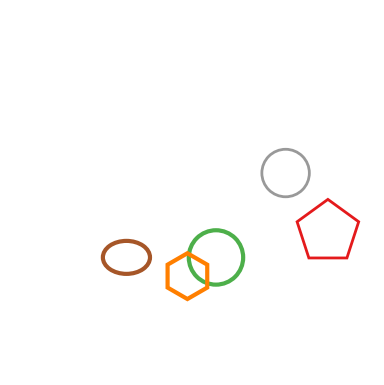[{"shape": "pentagon", "thickness": 2, "radius": 0.42, "center": [0.852, 0.398]}, {"shape": "circle", "thickness": 3, "radius": 0.35, "center": [0.561, 0.331]}, {"shape": "hexagon", "thickness": 3, "radius": 0.3, "center": [0.487, 0.283]}, {"shape": "oval", "thickness": 3, "radius": 0.31, "center": [0.328, 0.331]}, {"shape": "circle", "thickness": 2, "radius": 0.31, "center": [0.742, 0.551]}]